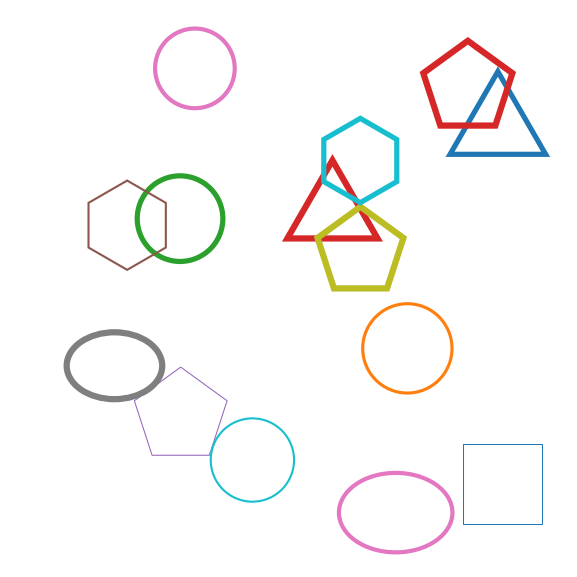[{"shape": "triangle", "thickness": 2.5, "radius": 0.48, "center": [0.862, 0.78]}, {"shape": "square", "thickness": 0.5, "radius": 0.34, "center": [0.87, 0.161]}, {"shape": "circle", "thickness": 1.5, "radius": 0.39, "center": [0.705, 0.396]}, {"shape": "circle", "thickness": 2.5, "radius": 0.37, "center": [0.312, 0.621]}, {"shape": "triangle", "thickness": 3, "radius": 0.45, "center": [0.576, 0.631]}, {"shape": "pentagon", "thickness": 3, "radius": 0.41, "center": [0.81, 0.847]}, {"shape": "pentagon", "thickness": 0.5, "radius": 0.42, "center": [0.313, 0.279]}, {"shape": "hexagon", "thickness": 1, "radius": 0.39, "center": [0.22, 0.609]}, {"shape": "circle", "thickness": 2, "radius": 0.34, "center": [0.338, 0.881]}, {"shape": "oval", "thickness": 2, "radius": 0.49, "center": [0.685, 0.111]}, {"shape": "oval", "thickness": 3, "radius": 0.41, "center": [0.198, 0.366]}, {"shape": "pentagon", "thickness": 3, "radius": 0.39, "center": [0.624, 0.563]}, {"shape": "hexagon", "thickness": 2.5, "radius": 0.36, "center": [0.624, 0.721]}, {"shape": "circle", "thickness": 1, "radius": 0.36, "center": [0.437, 0.203]}]